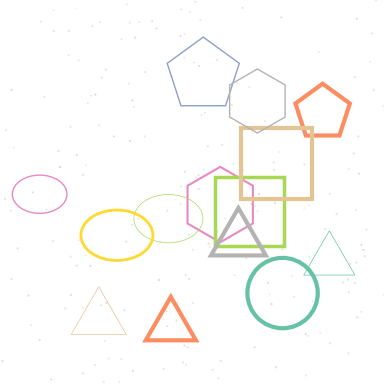[{"shape": "circle", "thickness": 3, "radius": 0.46, "center": [0.734, 0.239]}, {"shape": "triangle", "thickness": 0.5, "radius": 0.38, "center": [0.855, 0.324]}, {"shape": "pentagon", "thickness": 3, "radius": 0.37, "center": [0.838, 0.708]}, {"shape": "triangle", "thickness": 3, "radius": 0.38, "center": [0.444, 0.154]}, {"shape": "pentagon", "thickness": 1, "radius": 0.49, "center": [0.528, 0.805]}, {"shape": "oval", "thickness": 1, "radius": 0.35, "center": [0.103, 0.496]}, {"shape": "hexagon", "thickness": 1.5, "radius": 0.49, "center": [0.572, 0.469]}, {"shape": "square", "thickness": 2.5, "radius": 0.44, "center": [0.648, 0.45]}, {"shape": "oval", "thickness": 0.5, "radius": 0.45, "center": [0.437, 0.432]}, {"shape": "oval", "thickness": 2, "radius": 0.47, "center": [0.304, 0.389]}, {"shape": "square", "thickness": 3, "radius": 0.46, "center": [0.719, 0.575]}, {"shape": "triangle", "thickness": 0.5, "radius": 0.41, "center": [0.256, 0.173]}, {"shape": "hexagon", "thickness": 1, "radius": 0.42, "center": [0.669, 0.738]}, {"shape": "triangle", "thickness": 3, "radius": 0.41, "center": [0.619, 0.378]}]